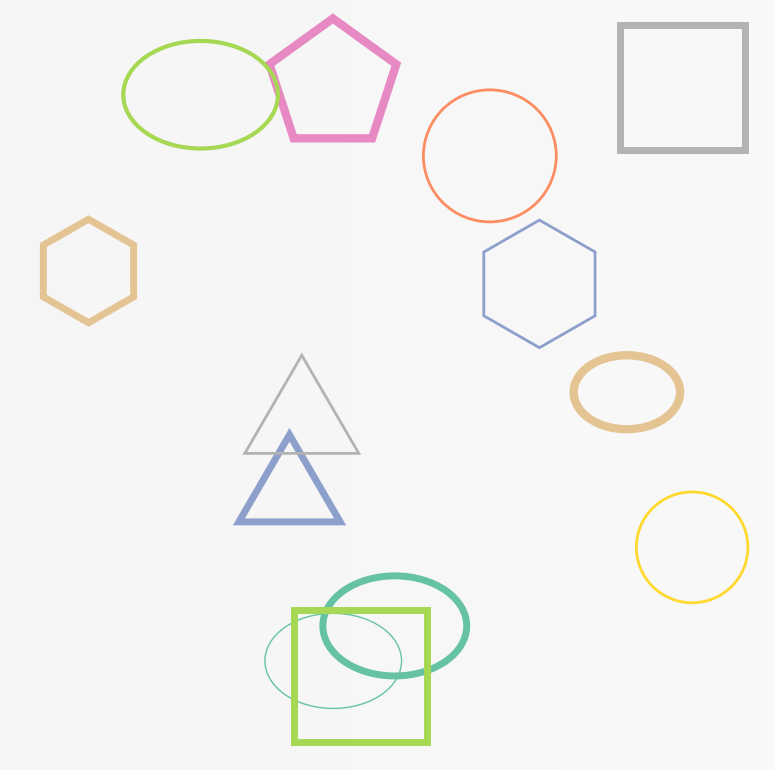[{"shape": "oval", "thickness": 0.5, "radius": 0.44, "center": [0.43, 0.142]}, {"shape": "oval", "thickness": 2.5, "radius": 0.46, "center": [0.509, 0.187]}, {"shape": "circle", "thickness": 1, "radius": 0.43, "center": [0.632, 0.798]}, {"shape": "hexagon", "thickness": 1, "radius": 0.41, "center": [0.696, 0.631]}, {"shape": "triangle", "thickness": 2.5, "radius": 0.38, "center": [0.374, 0.36]}, {"shape": "pentagon", "thickness": 3, "radius": 0.43, "center": [0.43, 0.89]}, {"shape": "oval", "thickness": 1.5, "radius": 0.5, "center": [0.259, 0.877]}, {"shape": "square", "thickness": 2.5, "radius": 0.43, "center": [0.465, 0.123]}, {"shape": "circle", "thickness": 1, "radius": 0.36, "center": [0.893, 0.289]}, {"shape": "hexagon", "thickness": 2.5, "radius": 0.34, "center": [0.114, 0.648]}, {"shape": "oval", "thickness": 3, "radius": 0.34, "center": [0.809, 0.491]}, {"shape": "square", "thickness": 2.5, "radius": 0.4, "center": [0.881, 0.887]}, {"shape": "triangle", "thickness": 1, "radius": 0.42, "center": [0.389, 0.454]}]